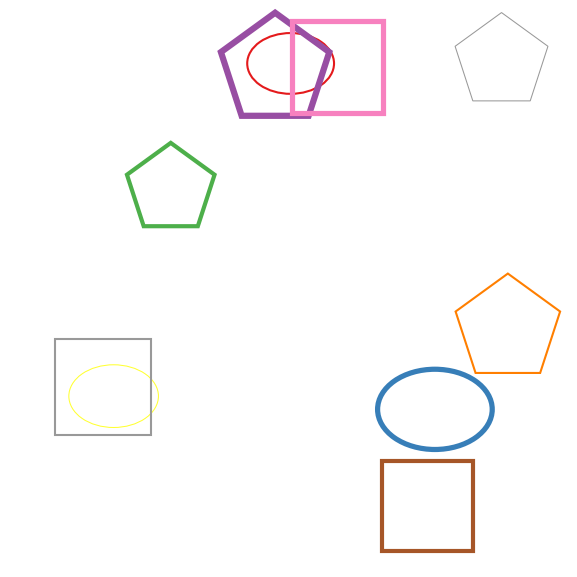[{"shape": "oval", "thickness": 1, "radius": 0.38, "center": [0.503, 0.889]}, {"shape": "oval", "thickness": 2.5, "radius": 0.5, "center": [0.753, 0.29]}, {"shape": "pentagon", "thickness": 2, "radius": 0.4, "center": [0.296, 0.672]}, {"shape": "pentagon", "thickness": 3, "radius": 0.49, "center": [0.476, 0.878]}, {"shape": "pentagon", "thickness": 1, "radius": 0.48, "center": [0.879, 0.43]}, {"shape": "oval", "thickness": 0.5, "radius": 0.39, "center": [0.197, 0.313]}, {"shape": "square", "thickness": 2, "radius": 0.39, "center": [0.74, 0.123]}, {"shape": "square", "thickness": 2.5, "radius": 0.4, "center": [0.584, 0.883]}, {"shape": "pentagon", "thickness": 0.5, "radius": 0.42, "center": [0.868, 0.893]}, {"shape": "square", "thickness": 1, "radius": 0.42, "center": [0.178, 0.33]}]